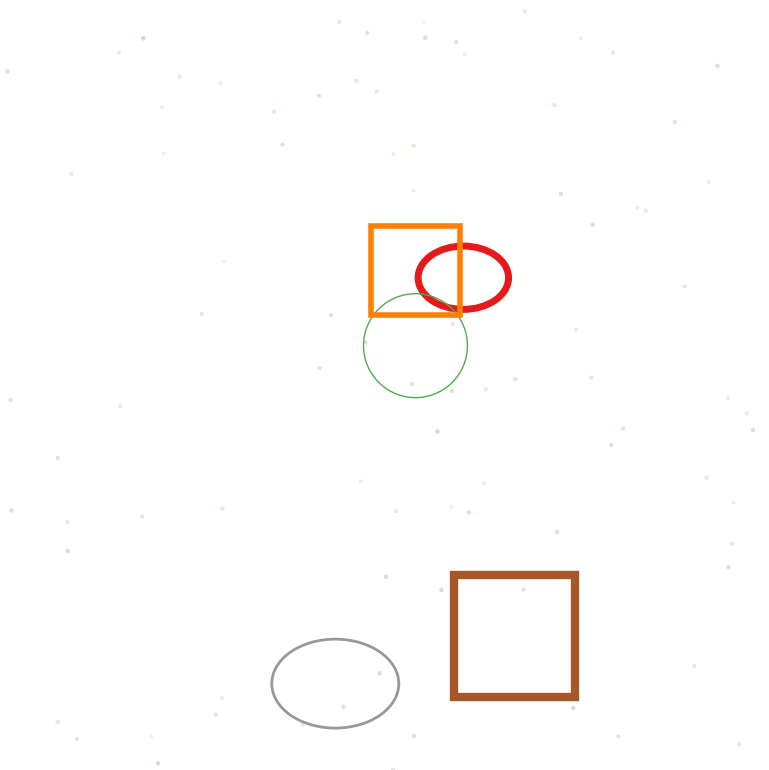[{"shape": "oval", "thickness": 2.5, "radius": 0.29, "center": [0.602, 0.639]}, {"shape": "circle", "thickness": 0.5, "radius": 0.34, "center": [0.54, 0.551]}, {"shape": "square", "thickness": 2, "radius": 0.29, "center": [0.539, 0.648]}, {"shape": "square", "thickness": 3, "radius": 0.39, "center": [0.668, 0.174]}, {"shape": "oval", "thickness": 1, "radius": 0.41, "center": [0.435, 0.112]}]